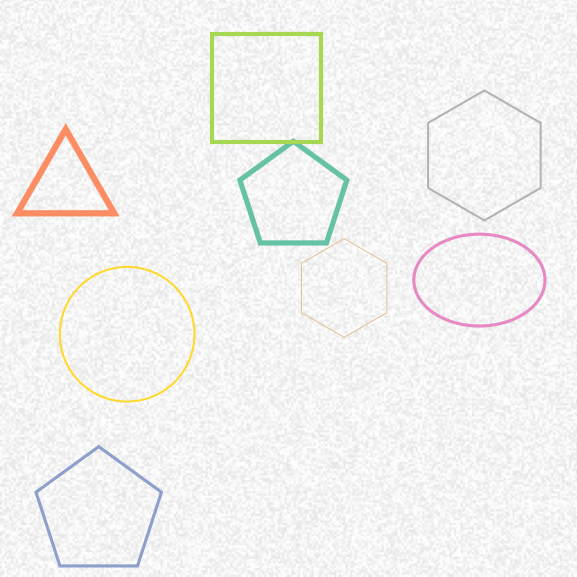[{"shape": "pentagon", "thickness": 2.5, "radius": 0.49, "center": [0.508, 0.657]}, {"shape": "triangle", "thickness": 3, "radius": 0.49, "center": [0.114, 0.678]}, {"shape": "pentagon", "thickness": 1.5, "radius": 0.57, "center": [0.171, 0.112]}, {"shape": "oval", "thickness": 1.5, "radius": 0.57, "center": [0.83, 0.514]}, {"shape": "square", "thickness": 2, "radius": 0.47, "center": [0.462, 0.847]}, {"shape": "circle", "thickness": 1, "radius": 0.58, "center": [0.22, 0.42]}, {"shape": "hexagon", "thickness": 0.5, "radius": 0.43, "center": [0.596, 0.5]}, {"shape": "hexagon", "thickness": 1, "radius": 0.56, "center": [0.839, 0.73]}]